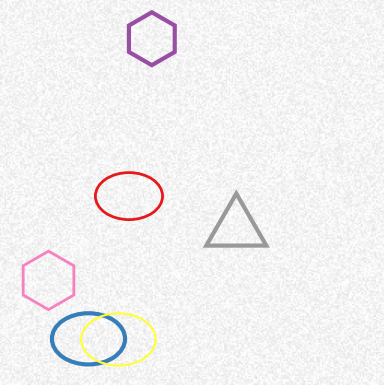[{"shape": "oval", "thickness": 2, "radius": 0.44, "center": [0.335, 0.491]}, {"shape": "oval", "thickness": 3, "radius": 0.47, "center": [0.23, 0.12]}, {"shape": "hexagon", "thickness": 3, "radius": 0.34, "center": [0.394, 0.899]}, {"shape": "oval", "thickness": 1.5, "radius": 0.48, "center": [0.308, 0.118]}, {"shape": "hexagon", "thickness": 2, "radius": 0.38, "center": [0.126, 0.272]}, {"shape": "triangle", "thickness": 3, "radius": 0.45, "center": [0.614, 0.407]}]